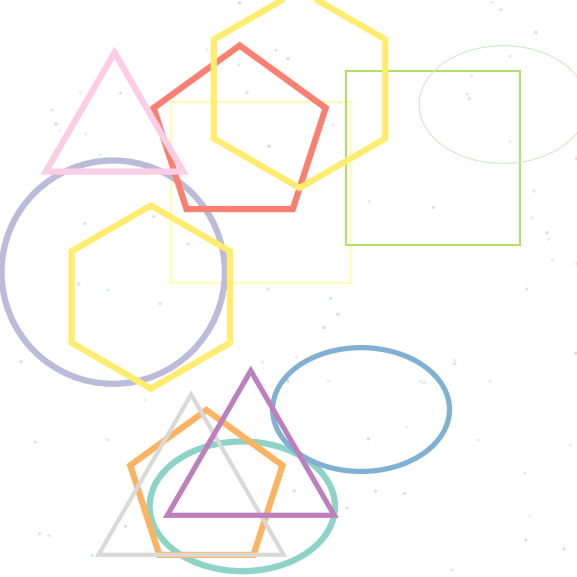[{"shape": "oval", "thickness": 3, "radius": 0.8, "center": [0.42, 0.122]}, {"shape": "square", "thickness": 1, "radius": 0.78, "center": [0.452, 0.666]}, {"shape": "circle", "thickness": 3, "radius": 0.97, "center": [0.196, 0.528]}, {"shape": "pentagon", "thickness": 3, "radius": 0.78, "center": [0.415, 0.764]}, {"shape": "oval", "thickness": 2.5, "radius": 0.77, "center": [0.625, 0.29]}, {"shape": "pentagon", "thickness": 3, "radius": 0.69, "center": [0.357, 0.15]}, {"shape": "square", "thickness": 1, "radius": 0.75, "center": [0.75, 0.725]}, {"shape": "triangle", "thickness": 3, "radius": 0.69, "center": [0.198, 0.771]}, {"shape": "triangle", "thickness": 2, "radius": 0.93, "center": [0.331, 0.131]}, {"shape": "triangle", "thickness": 2.5, "radius": 0.83, "center": [0.434, 0.19]}, {"shape": "oval", "thickness": 0.5, "radius": 0.73, "center": [0.871, 0.818]}, {"shape": "hexagon", "thickness": 3, "radius": 0.79, "center": [0.261, 0.485]}, {"shape": "hexagon", "thickness": 3, "radius": 0.86, "center": [0.519, 0.845]}]